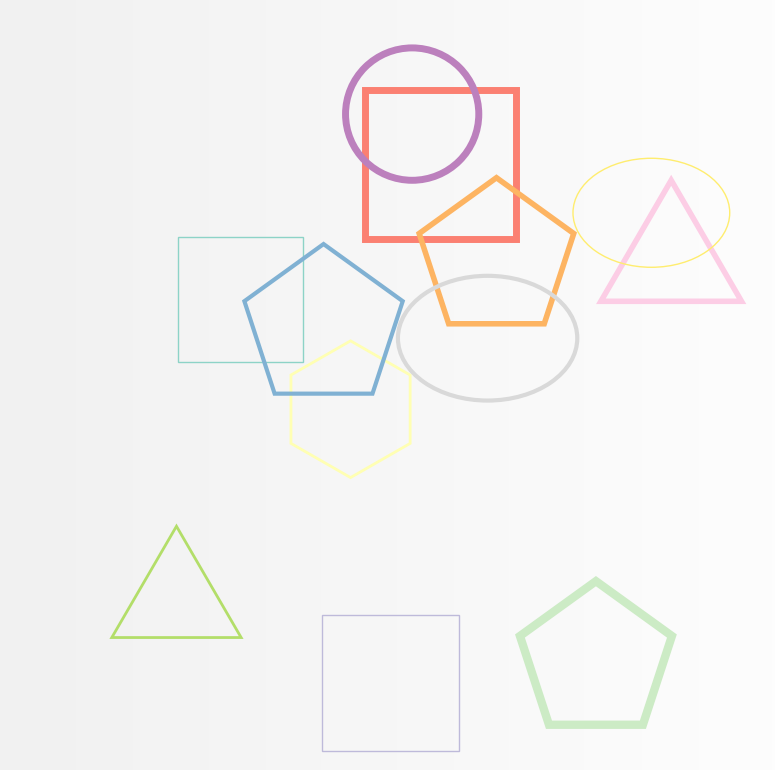[{"shape": "square", "thickness": 0.5, "radius": 0.4, "center": [0.31, 0.611]}, {"shape": "hexagon", "thickness": 1, "radius": 0.44, "center": [0.452, 0.469]}, {"shape": "square", "thickness": 0.5, "radius": 0.44, "center": [0.504, 0.112]}, {"shape": "square", "thickness": 2.5, "radius": 0.48, "center": [0.569, 0.787]}, {"shape": "pentagon", "thickness": 1.5, "radius": 0.54, "center": [0.417, 0.576]}, {"shape": "pentagon", "thickness": 2, "radius": 0.52, "center": [0.641, 0.664]}, {"shape": "triangle", "thickness": 1, "radius": 0.48, "center": [0.228, 0.22]}, {"shape": "triangle", "thickness": 2, "radius": 0.52, "center": [0.866, 0.661]}, {"shape": "oval", "thickness": 1.5, "radius": 0.58, "center": [0.629, 0.561]}, {"shape": "circle", "thickness": 2.5, "radius": 0.43, "center": [0.532, 0.852]}, {"shape": "pentagon", "thickness": 3, "radius": 0.52, "center": [0.769, 0.142]}, {"shape": "oval", "thickness": 0.5, "radius": 0.51, "center": [0.84, 0.724]}]